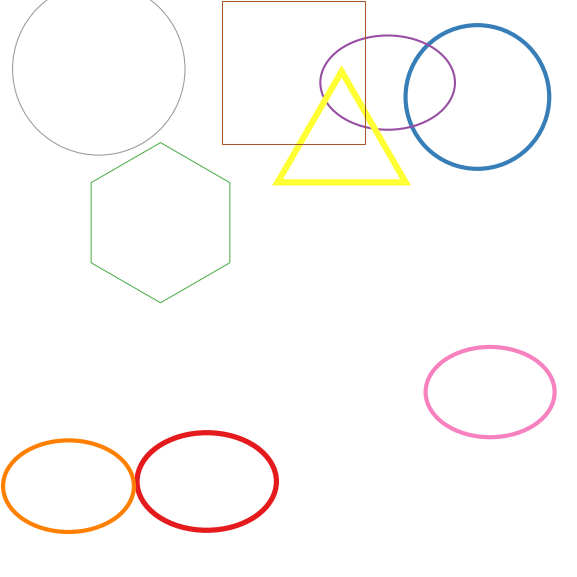[{"shape": "oval", "thickness": 2.5, "radius": 0.6, "center": [0.358, 0.165]}, {"shape": "circle", "thickness": 2, "radius": 0.62, "center": [0.827, 0.831]}, {"shape": "hexagon", "thickness": 0.5, "radius": 0.69, "center": [0.278, 0.614]}, {"shape": "oval", "thickness": 1, "radius": 0.58, "center": [0.671, 0.856]}, {"shape": "oval", "thickness": 2, "radius": 0.57, "center": [0.119, 0.157]}, {"shape": "triangle", "thickness": 3, "radius": 0.64, "center": [0.592, 0.747]}, {"shape": "square", "thickness": 0.5, "radius": 0.62, "center": [0.508, 0.873]}, {"shape": "oval", "thickness": 2, "radius": 0.56, "center": [0.849, 0.32]}, {"shape": "circle", "thickness": 0.5, "radius": 0.75, "center": [0.171, 0.88]}]